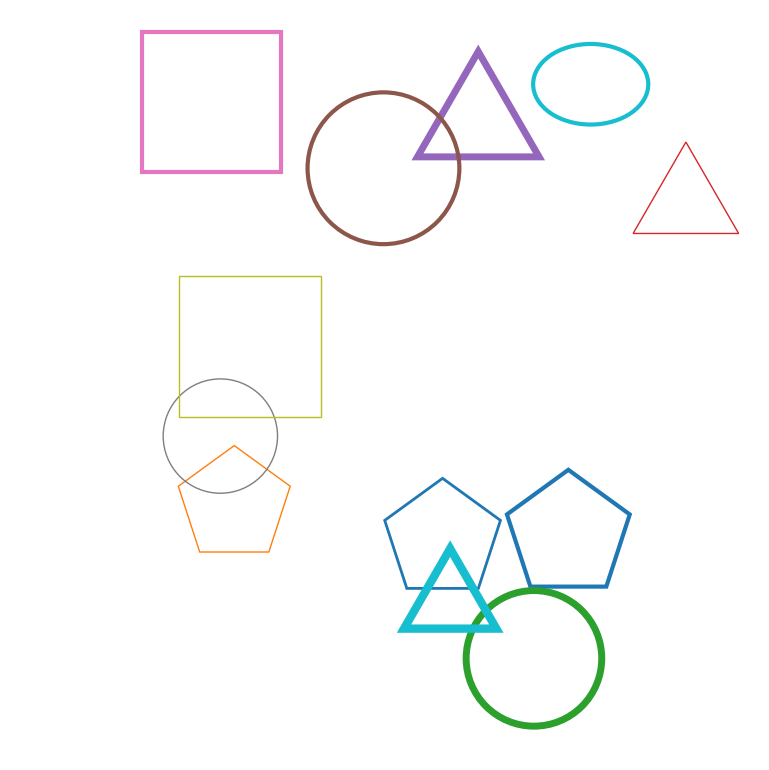[{"shape": "pentagon", "thickness": 1.5, "radius": 0.42, "center": [0.738, 0.306]}, {"shape": "pentagon", "thickness": 1, "radius": 0.4, "center": [0.575, 0.3]}, {"shape": "pentagon", "thickness": 0.5, "radius": 0.38, "center": [0.304, 0.345]}, {"shape": "circle", "thickness": 2.5, "radius": 0.44, "center": [0.693, 0.145]}, {"shape": "triangle", "thickness": 0.5, "radius": 0.4, "center": [0.891, 0.736]}, {"shape": "triangle", "thickness": 2.5, "radius": 0.46, "center": [0.621, 0.842]}, {"shape": "circle", "thickness": 1.5, "radius": 0.49, "center": [0.498, 0.781]}, {"shape": "square", "thickness": 1.5, "radius": 0.45, "center": [0.275, 0.868]}, {"shape": "circle", "thickness": 0.5, "radius": 0.37, "center": [0.286, 0.434]}, {"shape": "square", "thickness": 0.5, "radius": 0.46, "center": [0.325, 0.55]}, {"shape": "triangle", "thickness": 3, "radius": 0.35, "center": [0.585, 0.218]}, {"shape": "oval", "thickness": 1.5, "radius": 0.37, "center": [0.767, 0.891]}]